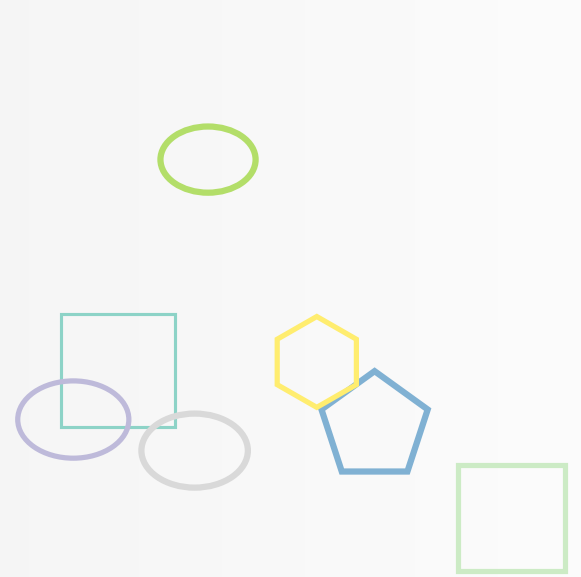[{"shape": "square", "thickness": 1.5, "radius": 0.49, "center": [0.203, 0.358]}, {"shape": "oval", "thickness": 2.5, "radius": 0.48, "center": [0.126, 0.273]}, {"shape": "pentagon", "thickness": 3, "radius": 0.48, "center": [0.644, 0.26]}, {"shape": "oval", "thickness": 3, "radius": 0.41, "center": [0.358, 0.723]}, {"shape": "oval", "thickness": 3, "radius": 0.46, "center": [0.335, 0.219]}, {"shape": "square", "thickness": 2.5, "radius": 0.46, "center": [0.88, 0.102]}, {"shape": "hexagon", "thickness": 2.5, "radius": 0.39, "center": [0.545, 0.372]}]